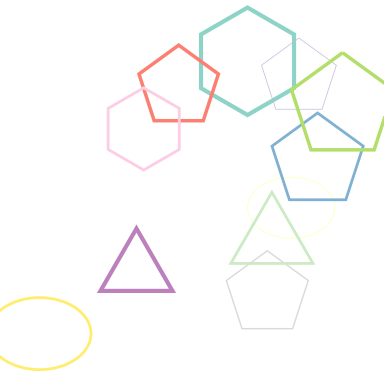[{"shape": "hexagon", "thickness": 3, "radius": 0.7, "center": [0.643, 0.841]}, {"shape": "oval", "thickness": 0.5, "radius": 0.57, "center": [0.757, 0.461]}, {"shape": "pentagon", "thickness": 0.5, "radius": 0.51, "center": [0.776, 0.799]}, {"shape": "pentagon", "thickness": 2.5, "radius": 0.54, "center": [0.464, 0.774]}, {"shape": "pentagon", "thickness": 2, "radius": 0.62, "center": [0.825, 0.582]}, {"shape": "pentagon", "thickness": 2.5, "radius": 0.7, "center": [0.89, 0.724]}, {"shape": "hexagon", "thickness": 2, "radius": 0.53, "center": [0.373, 0.665]}, {"shape": "pentagon", "thickness": 1, "radius": 0.56, "center": [0.694, 0.237]}, {"shape": "triangle", "thickness": 3, "radius": 0.54, "center": [0.354, 0.298]}, {"shape": "triangle", "thickness": 2, "radius": 0.62, "center": [0.706, 0.377]}, {"shape": "oval", "thickness": 2, "radius": 0.67, "center": [0.103, 0.133]}]